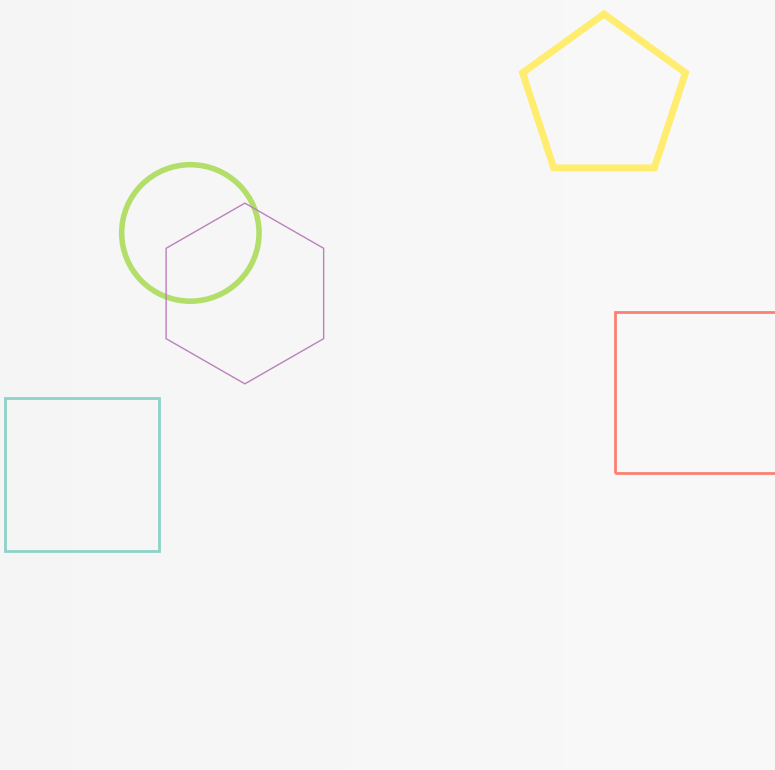[{"shape": "square", "thickness": 1, "radius": 0.5, "center": [0.106, 0.384]}, {"shape": "square", "thickness": 1, "radius": 0.52, "center": [0.898, 0.49]}, {"shape": "circle", "thickness": 2, "radius": 0.44, "center": [0.246, 0.697]}, {"shape": "hexagon", "thickness": 0.5, "radius": 0.59, "center": [0.316, 0.619]}, {"shape": "pentagon", "thickness": 2.5, "radius": 0.55, "center": [0.779, 0.871]}]